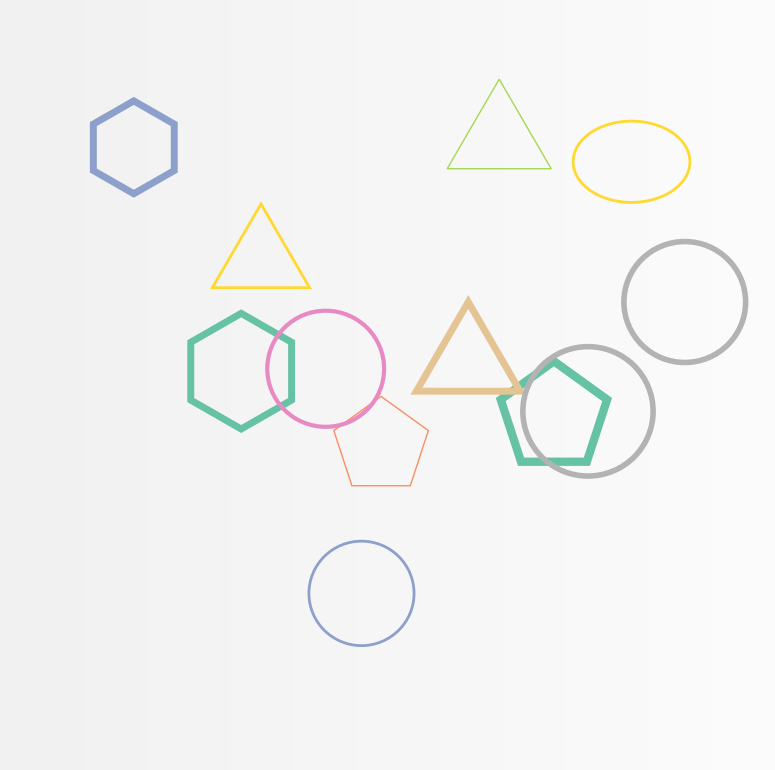[{"shape": "pentagon", "thickness": 3, "radius": 0.36, "center": [0.715, 0.459]}, {"shape": "hexagon", "thickness": 2.5, "radius": 0.38, "center": [0.311, 0.518]}, {"shape": "pentagon", "thickness": 0.5, "radius": 0.32, "center": [0.492, 0.421]}, {"shape": "circle", "thickness": 1, "radius": 0.34, "center": [0.466, 0.229]}, {"shape": "hexagon", "thickness": 2.5, "radius": 0.3, "center": [0.173, 0.809]}, {"shape": "circle", "thickness": 1.5, "radius": 0.38, "center": [0.42, 0.521]}, {"shape": "triangle", "thickness": 0.5, "radius": 0.39, "center": [0.644, 0.82]}, {"shape": "oval", "thickness": 1, "radius": 0.38, "center": [0.815, 0.79]}, {"shape": "triangle", "thickness": 1, "radius": 0.36, "center": [0.337, 0.663]}, {"shape": "triangle", "thickness": 2.5, "radius": 0.39, "center": [0.604, 0.531]}, {"shape": "circle", "thickness": 2, "radius": 0.42, "center": [0.759, 0.466]}, {"shape": "circle", "thickness": 2, "radius": 0.39, "center": [0.884, 0.608]}]